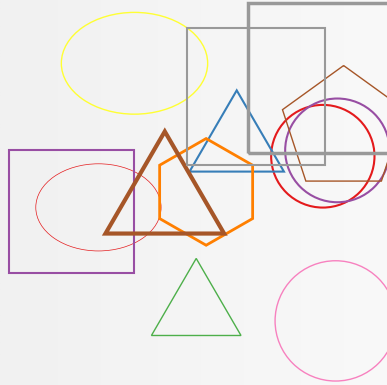[{"shape": "circle", "thickness": 1.5, "radius": 0.67, "center": [0.833, 0.594]}, {"shape": "oval", "thickness": 0.5, "radius": 0.81, "center": [0.254, 0.461]}, {"shape": "triangle", "thickness": 1.5, "radius": 0.7, "center": [0.611, 0.625]}, {"shape": "triangle", "thickness": 1, "radius": 0.67, "center": [0.506, 0.195]}, {"shape": "circle", "thickness": 1.5, "radius": 0.67, "center": [0.871, 0.609]}, {"shape": "square", "thickness": 1.5, "radius": 0.8, "center": [0.184, 0.45]}, {"shape": "hexagon", "thickness": 2, "radius": 0.69, "center": [0.532, 0.502]}, {"shape": "oval", "thickness": 1, "radius": 0.94, "center": [0.347, 0.836]}, {"shape": "pentagon", "thickness": 1, "radius": 0.83, "center": [0.887, 0.664]}, {"shape": "triangle", "thickness": 3, "radius": 0.88, "center": [0.425, 0.482]}, {"shape": "circle", "thickness": 1, "radius": 0.78, "center": [0.866, 0.167]}, {"shape": "square", "thickness": 1.5, "radius": 0.89, "center": [0.66, 0.75]}, {"shape": "square", "thickness": 2.5, "radius": 0.97, "center": [0.833, 0.797]}]